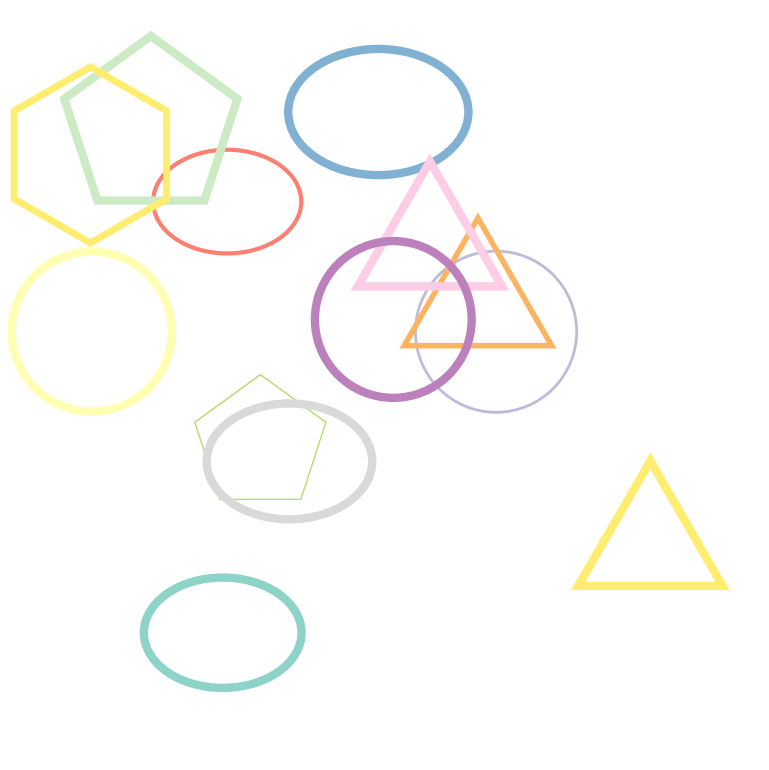[{"shape": "oval", "thickness": 3, "radius": 0.51, "center": [0.289, 0.178]}, {"shape": "circle", "thickness": 3, "radius": 0.52, "center": [0.119, 0.569]}, {"shape": "circle", "thickness": 1, "radius": 0.52, "center": [0.644, 0.569]}, {"shape": "oval", "thickness": 1.5, "radius": 0.48, "center": [0.295, 0.738]}, {"shape": "oval", "thickness": 3, "radius": 0.59, "center": [0.491, 0.855]}, {"shape": "triangle", "thickness": 2, "radius": 0.55, "center": [0.621, 0.606]}, {"shape": "pentagon", "thickness": 0.5, "radius": 0.45, "center": [0.338, 0.424]}, {"shape": "triangle", "thickness": 3, "radius": 0.54, "center": [0.558, 0.682]}, {"shape": "oval", "thickness": 3, "radius": 0.54, "center": [0.376, 0.401]}, {"shape": "circle", "thickness": 3, "radius": 0.51, "center": [0.511, 0.585]}, {"shape": "pentagon", "thickness": 3, "radius": 0.59, "center": [0.196, 0.835]}, {"shape": "triangle", "thickness": 3, "radius": 0.54, "center": [0.845, 0.293]}, {"shape": "hexagon", "thickness": 2.5, "radius": 0.57, "center": [0.117, 0.799]}]